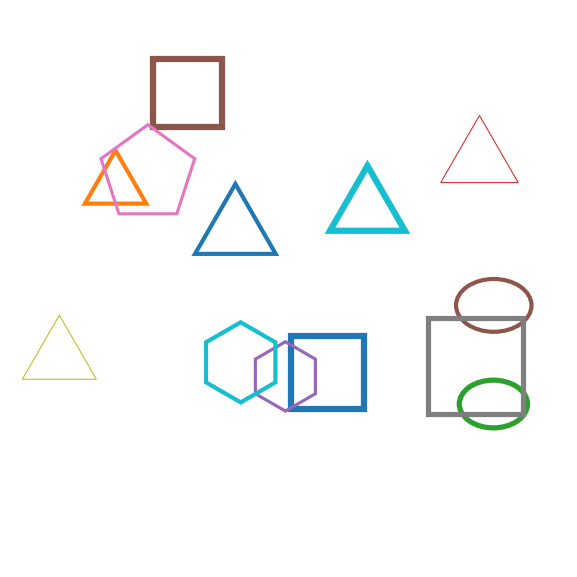[{"shape": "square", "thickness": 3, "radius": 0.32, "center": [0.567, 0.354]}, {"shape": "triangle", "thickness": 2, "radius": 0.4, "center": [0.408, 0.6]}, {"shape": "triangle", "thickness": 2, "radius": 0.31, "center": [0.2, 0.677]}, {"shape": "oval", "thickness": 2.5, "radius": 0.3, "center": [0.854, 0.3]}, {"shape": "triangle", "thickness": 0.5, "radius": 0.39, "center": [0.83, 0.722]}, {"shape": "hexagon", "thickness": 1.5, "radius": 0.3, "center": [0.494, 0.347]}, {"shape": "oval", "thickness": 2, "radius": 0.33, "center": [0.855, 0.47]}, {"shape": "square", "thickness": 3, "radius": 0.3, "center": [0.325, 0.838]}, {"shape": "pentagon", "thickness": 1.5, "radius": 0.43, "center": [0.256, 0.698]}, {"shape": "square", "thickness": 2.5, "radius": 0.41, "center": [0.824, 0.365]}, {"shape": "triangle", "thickness": 0.5, "radius": 0.37, "center": [0.103, 0.379]}, {"shape": "triangle", "thickness": 3, "radius": 0.37, "center": [0.636, 0.637]}, {"shape": "hexagon", "thickness": 2, "radius": 0.35, "center": [0.417, 0.372]}]